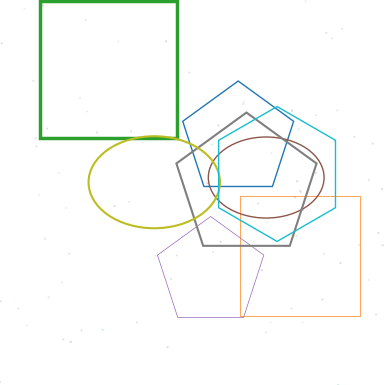[{"shape": "pentagon", "thickness": 1, "radius": 0.76, "center": [0.619, 0.638]}, {"shape": "square", "thickness": 0.5, "radius": 0.78, "center": [0.78, 0.335]}, {"shape": "square", "thickness": 2.5, "radius": 0.89, "center": [0.283, 0.82]}, {"shape": "pentagon", "thickness": 0.5, "radius": 0.73, "center": [0.547, 0.293]}, {"shape": "oval", "thickness": 1, "radius": 0.75, "center": [0.691, 0.539]}, {"shape": "pentagon", "thickness": 1.5, "radius": 0.96, "center": [0.64, 0.516]}, {"shape": "oval", "thickness": 1.5, "radius": 0.85, "center": [0.401, 0.527]}, {"shape": "hexagon", "thickness": 1, "radius": 0.88, "center": [0.72, 0.548]}]